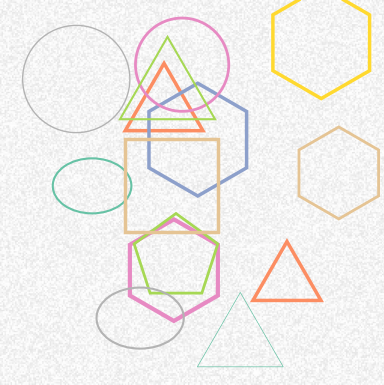[{"shape": "oval", "thickness": 1.5, "radius": 0.51, "center": [0.239, 0.517]}, {"shape": "triangle", "thickness": 0.5, "radius": 0.64, "center": [0.624, 0.112]}, {"shape": "triangle", "thickness": 2.5, "radius": 0.58, "center": [0.426, 0.719]}, {"shape": "triangle", "thickness": 2.5, "radius": 0.51, "center": [0.745, 0.271]}, {"shape": "hexagon", "thickness": 2.5, "radius": 0.73, "center": [0.514, 0.637]}, {"shape": "hexagon", "thickness": 3, "radius": 0.66, "center": [0.452, 0.298]}, {"shape": "circle", "thickness": 2, "radius": 0.61, "center": [0.473, 0.832]}, {"shape": "pentagon", "thickness": 2, "radius": 0.57, "center": [0.457, 0.331]}, {"shape": "triangle", "thickness": 1.5, "radius": 0.71, "center": [0.435, 0.762]}, {"shape": "hexagon", "thickness": 2.5, "radius": 0.72, "center": [0.834, 0.889]}, {"shape": "hexagon", "thickness": 2, "radius": 0.6, "center": [0.88, 0.551]}, {"shape": "square", "thickness": 2.5, "radius": 0.6, "center": [0.446, 0.519]}, {"shape": "oval", "thickness": 1.5, "radius": 0.57, "center": [0.364, 0.174]}, {"shape": "circle", "thickness": 1, "radius": 0.7, "center": [0.198, 0.795]}]